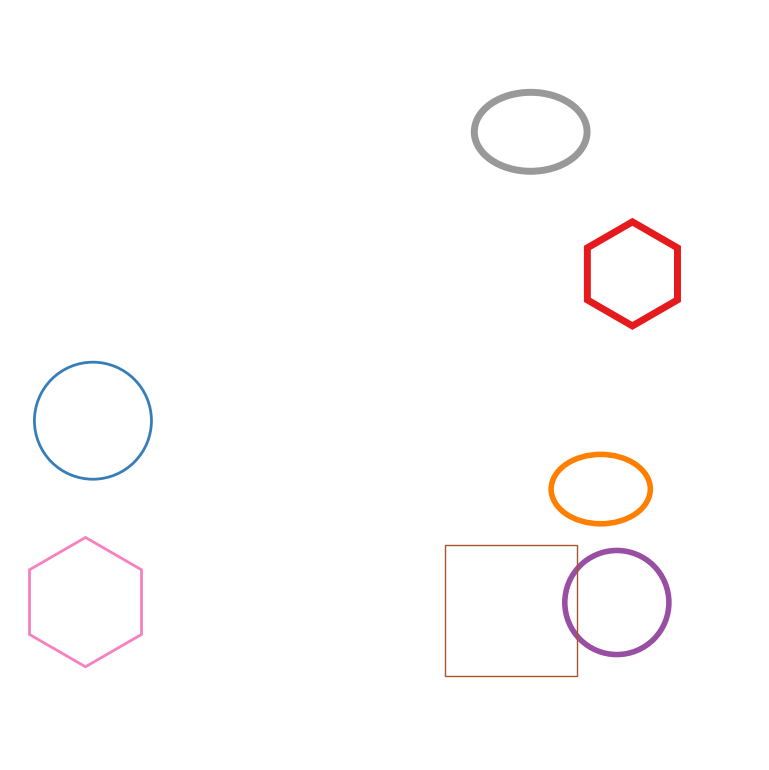[{"shape": "hexagon", "thickness": 2.5, "radius": 0.34, "center": [0.821, 0.644]}, {"shape": "circle", "thickness": 1, "radius": 0.38, "center": [0.121, 0.454]}, {"shape": "circle", "thickness": 2, "radius": 0.34, "center": [0.801, 0.218]}, {"shape": "oval", "thickness": 2, "radius": 0.32, "center": [0.78, 0.365]}, {"shape": "square", "thickness": 0.5, "radius": 0.43, "center": [0.663, 0.207]}, {"shape": "hexagon", "thickness": 1, "radius": 0.42, "center": [0.111, 0.218]}, {"shape": "oval", "thickness": 2.5, "radius": 0.37, "center": [0.689, 0.829]}]